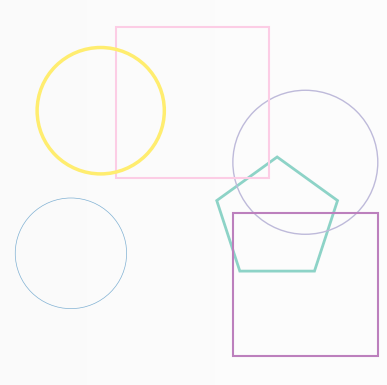[{"shape": "pentagon", "thickness": 2, "radius": 0.82, "center": [0.715, 0.428]}, {"shape": "circle", "thickness": 1, "radius": 0.94, "center": [0.788, 0.579]}, {"shape": "circle", "thickness": 0.5, "radius": 0.72, "center": [0.183, 0.342]}, {"shape": "square", "thickness": 1.5, "radius": 0.98, "center": [0.497, 0.733]}, {"shape": "square", "thickness": 1.5, "radius": 0.93, "center": [0.788, 0.261]}, {"shape": "circle", "thickness": 2.5, "radius": 0.82, "center": [0.26, 0.712]}]